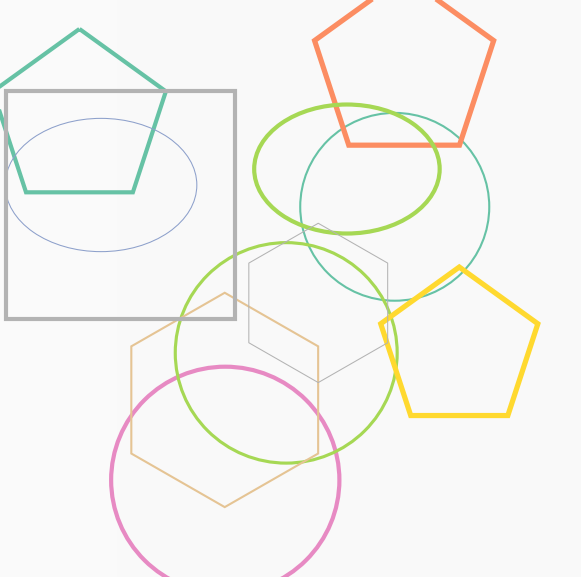[{"shape": "pentagon", "thickness": 2, "radius": 0.78, "center": [0.137, 0.793]}, {"shape": "circle", "thickness": 1, "radius": 0.81, "center": [0.679, 0.641]}, {"shape": "pentagon", "thickness": 2.5, "radius": 0.81, "center": [0.695, 0.879]}, {"shape": "oval", "thickness": 0.5, "radius": 0.82, "center": [0.174, 0.679]}, {"shape": "circle", "thickness": 2, "radius": 0.98, "center": [0.388, 0.168]}, {"shape": "oval", "thickness": 2, "radius": 0.8, "center": [0.597, 0.706]}, {"shape": "circle", "thickness": 1.5, "radius": 0.95, "center": [0.492, 0.388]}, {"shape": "pentagon", "thickness": 2.5, "radius": 0.71, "center": [0.79, 0.395]}, {"shape": "hexagon", "thickness": 1, "radius": 0.93, "center": [0.387, 0.307]}, {"shape": "hexagon", "thickness": 0.5, "radius": 0.69, "center": [0.548, 0.475]}, {"shape": "square", "thickness": 2, "radius": 0.99, "center": [0.207, 0.644]}]